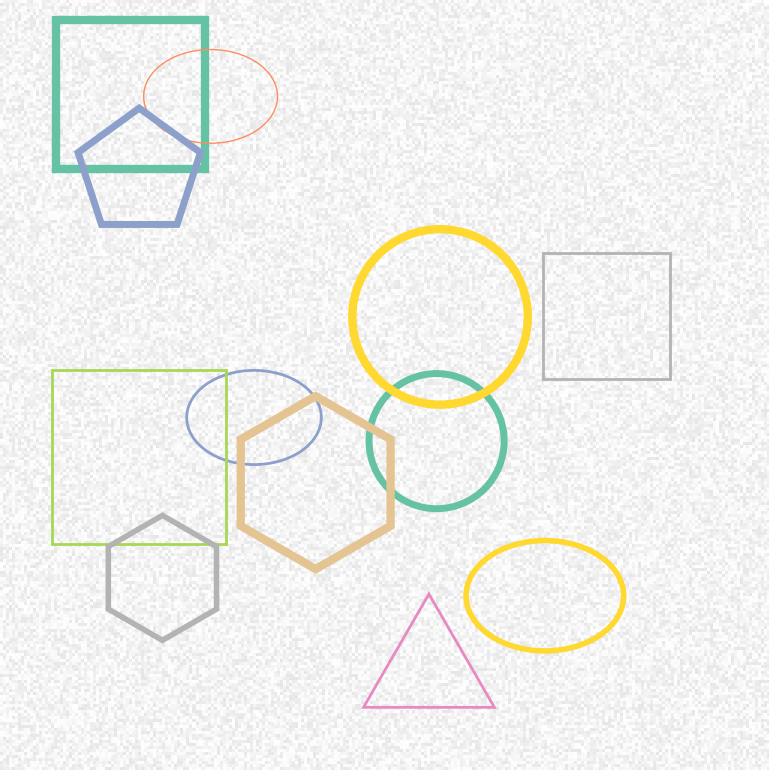[{"shape": "square", "thickness": 3, "radius": 0.48, "center": [0.169, 0.877]}, {"shape": "circle", "thickness": 2.5, "radius": 0.44, "center": [0.567, 0.427]}, {"shape": "oval", "thickness": 0.5, "radius": 0.43, "center": [0.273, 0.875]}, {"shape": "oval", "thickness": 1, "radius": 0.44, "center": [0.33, 0.458]}, {"shape": "pentagon", "thickness": 2.5, "radius": 0.42, "center": [0.181, 0.776]}, {"shape": "triangle", "thickness": 1, "radius": 0.49, "center": [0.557, 0.13]}, {"shape": "square", "thickness": 1, "radius": 0.56, "center": [0.181, 0.406]}, {"shape": "oval", "thickness": 2, "radius": 0.51, "center": [0.708, 0.226]}, {"shape": "circle", "thickness": 3, "radius": 0.57, "center": [0.572, 0.588]}, {"shape": "hexagon", "thickness": 3, "radius": 0.56, "center": [0.41, 0.373]}, {"shape": "square", "thickness": 1, "radius": 0.41, "center": [0.788, 0.59]}, {"shape": "hexagon", "thickness": 2, "radius": 0.41, "center": [0.211, 0.25]}]